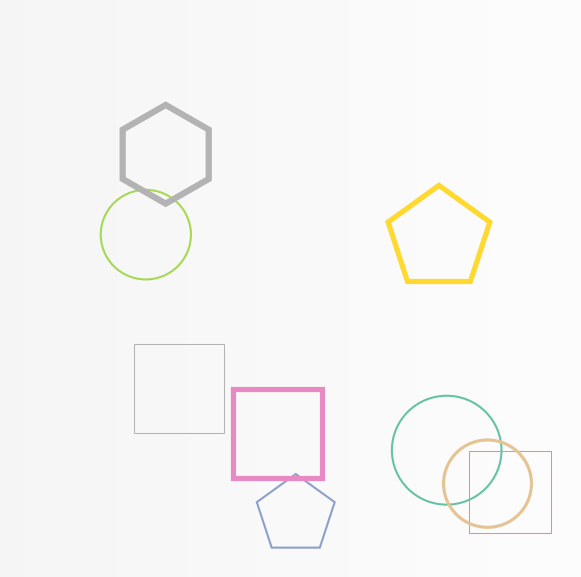[{"shape": "circle", "thickness": 1, "radius": 0.47, "center": [0.768, 0.22]}, {"shape": "square", "thickness": 0.5, "radius": 0.35, "center": [0.877, 0.147]}, {"shape": "pentagon", "thickness": 1, "radius": 0.35, "center": [0.509, 0.108]}, {"shape": "square", "thickness": 2.5, "radius": 0.39, "center": [0.477, 0.249]}, {"shape": "circle", "thickness": 1, "radius": 0.39, "center": [0.251, 0.593]}, {"shape": "pentagon", "thickness": 2.5, "radius": 0.46, "center": [0.755, 0.586]}, {"shape": "circle", "thickness": 1.5, "radius": 0.38, "center": [0.839, 0.162]}, {"shape": "square", "thickness": 0.5, "radius": 0.39, "center": [0.308, 0.326]}, {"shape": "hexagon", "thickness": 3, "radius": 0.43, "center": [0.285, 0.732]}]